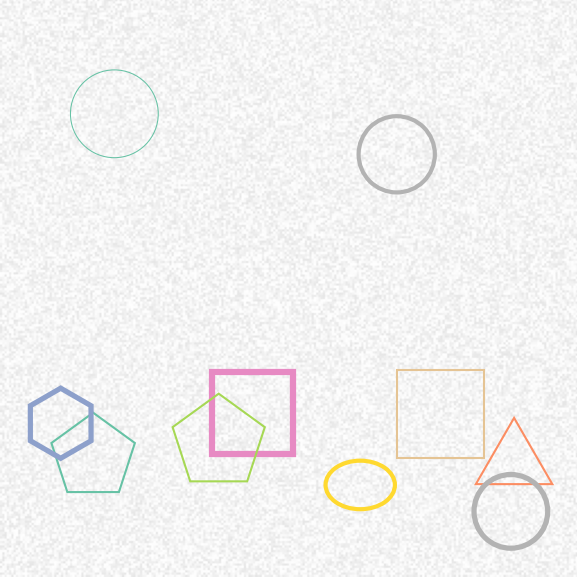[{"shape": "circle", "thickness": 0.5, "radius": 0.38, "center": [0.198, 0.802]}, {"shape": "pentagon", "thickness": 1, "radius": 0.38, "center": [0.161, 0.209]}, {"shape": "triangle", "thickness": 1, "radius": 0.38, "center": [0.89, 0.199]}, {"shape": "hexagon", "thickness": 2.5, "radius": 0.3, "center": [0.105, 0.266]}, {"shape": "square", "thickness": 3, "radius": 0.35, "center": [0.437, 0.284]}, {"shape": "pentagon", "thickness": 1, "radius": 0.42, "center": [0.379, 0.234]}, {"shape": "oval", "thickness": 2, "radius": 0.3, "center": [0.624, 0.159]}, {"shape": "square", "thickness": 1, "radius": 0.38, "center": [0.763, 0.283]}, {"shape": "circle", "thickness": 2.5, "radius": 0.32, "center": [0.885, 0.114]}, {"shape": "circle", "thickness": 2, "radius": 0.33, "center": [0.687, 0.732]}]